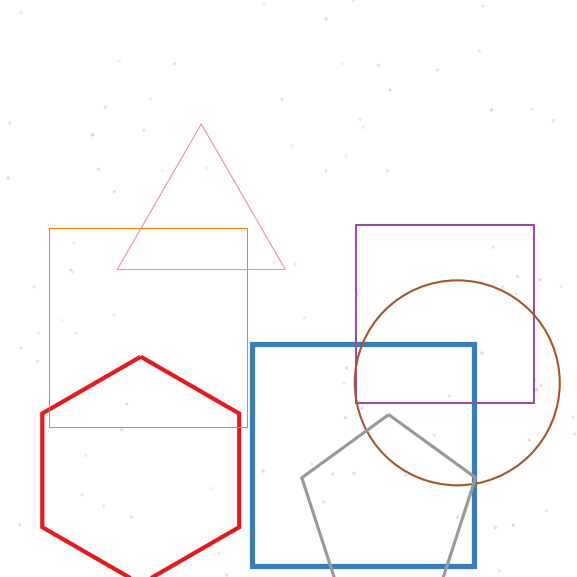[{"shape": "hexagon", "thickness": 2, "radius": 0.98, "center": [0.244, 0.185]}, {"shape": "square", "thickness": 2.5, "radius": 0.96, "center": [0.629, 0.211]}, {"shape": "square", "thickness": 1, "radius": 0.77, "center": [0.77, 0.456]}, {"shape": "square", "thickness": 0.5, "radius": 0.86, "center": [0.256, 0.432]}, {"shape": "circle", "thickness": 1, "radius": 0.89, "center": [0.792, 0.336]}, {"shape": "triangle", "thickness": 0.5, "radius": 0.84, "center": [0.349, 0.616]}, {"shape": "pentagon", "thickness": 1.5, "radius": 0.79, "center": [0.673, 0.123]}]